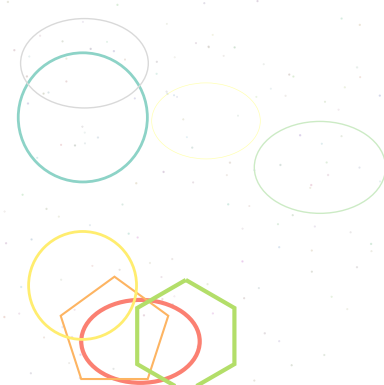[{"shape": "circle", "thickness": 2, "radius": 0.84, "center": [0.215, 0.695]}, {"shape": "oval", "thickness": 0.5, "radius": 0.71, "center": [0.535, 0.686]}, {"shape": "oval", "thickness": 3, "radius": 0.77, "center": [0.365, 0.113]}, {"shape": "pentagon", "thickness": 1.5, "radius": 0.73, "center": [0.297, 0.134]}, {"shape": "hexagon", "thickness": 3, "radius": 0.73, "center": [0.483, 0.127]}, {"shape": "oval", "thickness": 1, "radius": 0.83, "center": [0.219, 0.836]}, {"shape": "oval", "thickness": 1, "radius": 0.85, "center": [0.831, 0.565]}, {"shape": "circle", "thickness": 2, "radius": 0.7, "center": [0.214, 0.259]}]